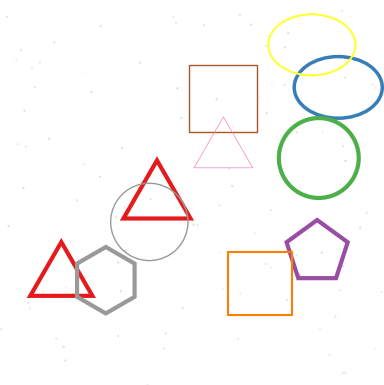[{"shape": "triangle", "thickness": 3, "radius": 0.47, "center": [0.159, 0.278]}, {"shape": "triangle", "thickness": 3, "radius": 0.5, "center": [0.408, 0.483]}, {"shape": "oval", "thickness": 2.5, "radius": 0.57, "center": [0.879, 0.773]}, {"shape": "circle", "thickness": 3, "radius": 0.52, "center": [0.828, 0.59]}, {"shape": "pentagon", "thickness": 3, "radius": 0.42, "center": [0.824, 0.345]}, {"shape": "square", "thickness": 1.5, "radius": 0.41, "center": [0.676, 0.264]}, {"shape": "oval", "thickness": 1.5, "radius": 0.57, "center": [0.81, 0.884]}, {"shape": "square", "thickness": 1, "radius": 0.44, "center": [0.579, 0.744]}, {"shape": "triangle", "thickness": 0.5, "radius": 0.44, "center": [0.58, 0.608]}, {"shape": "circle", "thickness": 1, "radius": 0.5, "center": [0.388, 0.424]}, {"shape": "hexagon", "thickness": 3, "radius": 0.43, "center": [0.275, 0.272]}]